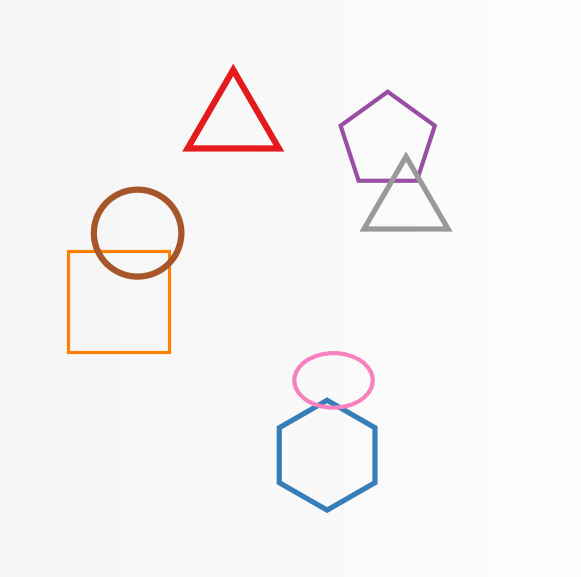[{"shape": "triangle", "thickness": 3, "radius": 0.45, "center": [0.401, 0.787]}, {"shape": "hexagon", "thickness": 2.5, "radius": 0.48, "center": [0.563, 0.211]}, {"shape": "pentagon", "thickness": 2, "radius": 0.43, "center": [0.667, 0.755]}, {"shape": "square", "thickness": 1.5, "radius": 0.44, "center": [0.204, 0.477]}, {"shape": "circle", "thickness": 3, "radius": 0.38, "center": [0.237, 0.595]}, {"shape": "oval", "thickness": 2, "radius": 0.34, "center": [0.574, 0.34]}, {"shape": "triangle", "thickness": 2.5, "radius": 0.42, "center": [0.699, 0.644]}]